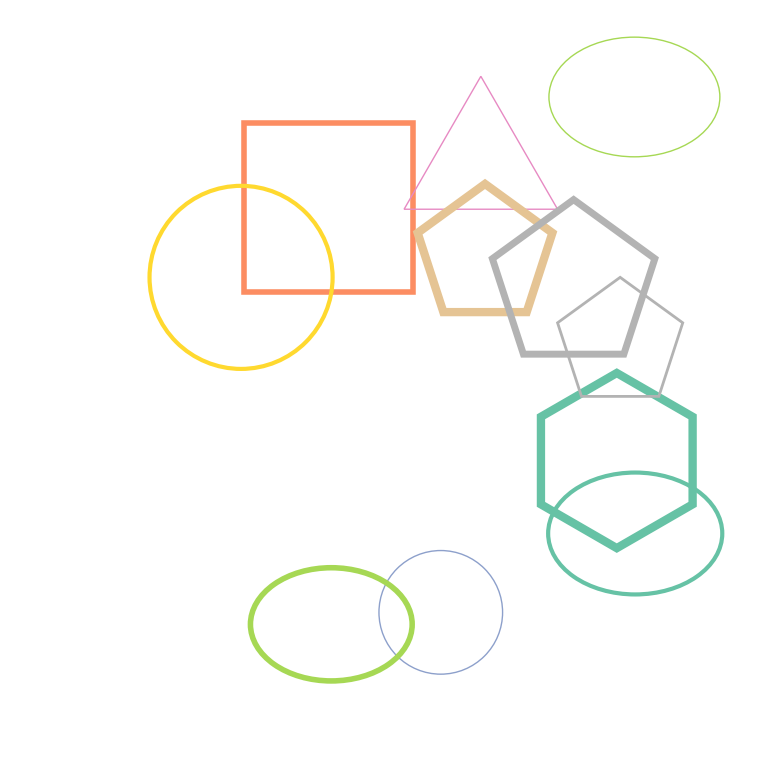[{"shape": "hexagon", "thickness": 3, "radius": 0.57, "center": [0.801, 0.402]}, {"shape": "oval", "thickness": 1.5, "radius": 0.57, "center": [0.825, 0.307]}, {"shape": "square", "thickness": 2, "radius": 0.55, "center": [0.426, 0.731]}, {"shape": "circle", "thickness": 0.5, "radius": 0.4, "center": [0.572, 0.205]}, {"shape": "triangle", "thickness": 0.5, "radius": 0.58, "center": [0.624, 0.786]}, {"shape": "oval", "thickness": 2, "radius": 0.53, "center": [0.43, 0.189]}, {"shape": "oval", "thickness": 0.5, "radius": 0.55, "center": [0.824, 0.874]}, {"shape": "circle", "thickness": 1.5, "radius": 0.59, "center": [0.313, 0.64]}, {"shape": "pentagon", "thickness": 3, "radius": 0.46, "center": [0.63, 0.669]}, {"shape": "pentagon", "thickness": 1, "radius": 0.43, "center": [0.805, 0.554]}, {"shape": "pentagon", "thickness": 2.5, "radius": 0.55, "center": [0.745, 0.63]}]